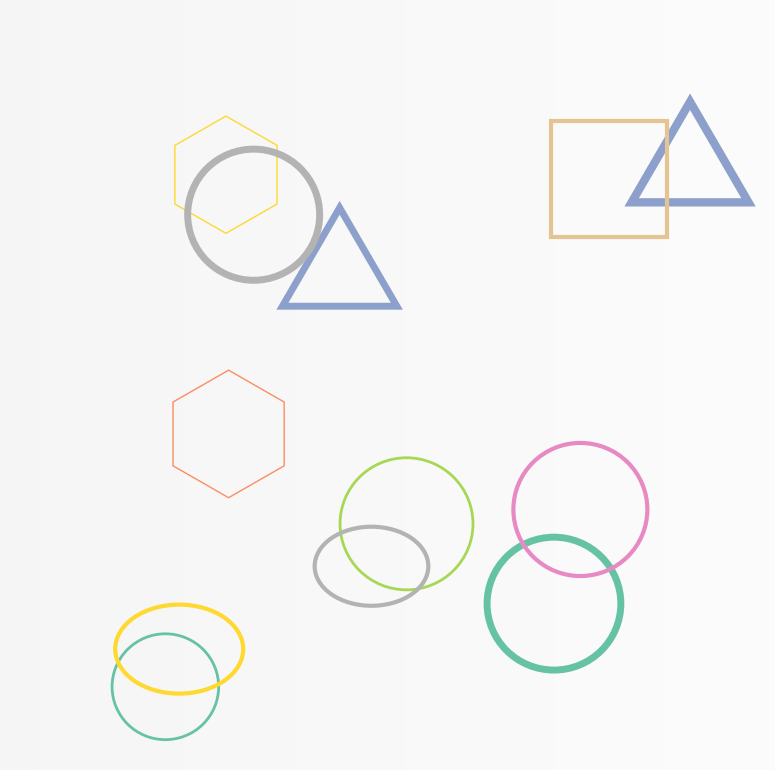[{"shape": "circle", "thickness": 2.5, "radius": 0.43, "center": [0.715, 0.216]}, {"shape": "circle", "thickness": 1, "radius": 0.34, "center": [0.213, 0.108]}, {"shape": "hexagon", "thickness": 0.5, "radius": 0.41, "center": [0.295, 0.436]}, {"shape": "triangle", "thickness": 3, "radius": 0.44, "center": [0.89, 0.781]}, {"shape": "triangle", "thickness": 2.5, "radius": 0.43, "center": [0.438, 0.645]}, {"shape": "circle", "thickness": 1.5, "radius": 0.43, "center": [0.749, 0.338]}, {"shape": "circle", "thickness": 1, "radius": 0.43, "center": [0.525, 0.32]}, {"shape": "hexagon", "thickness": 0.5, "radius": 0.38, "center": [0.292, 0.773]}, {"shape": "oval", "thickness": 1.5, "radius": 0.41, "center": [0.231, 0.157]}, {"shape": "square", "thickness": 1.5, "radius": 0.38, "center": [0.786, 0.767]}, {"shape": "oval", "thickness": 1.5, "radius": 0.37, "center": [0.479, 0.265]}, {"shape": "circle", "thickness": 2.5, "radius": 0.43, "center": [0.327, 0.721]}]